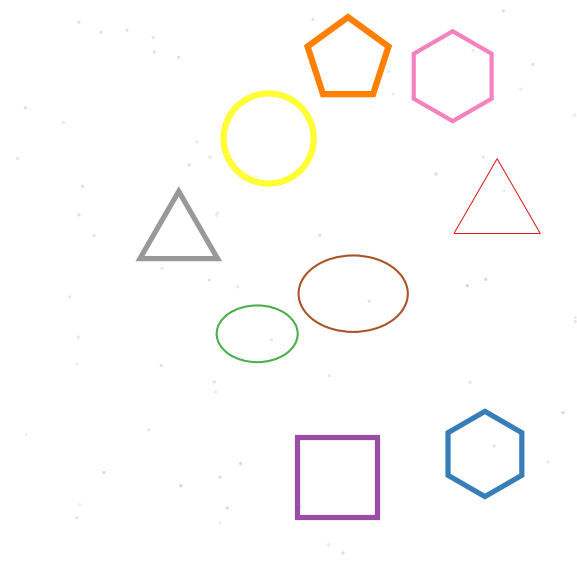[{"shape": "triangle", "thickness": 0.5, "radius": 0.43, "center": [0.861, 0.638]}, {"shape": "hexagon", "thickness": 2.5, "radius": 0.37, "center": [0.84, 0.213]}, {"shape": "oval", "thickness": 1, "radius": 0.35, "center": [0.445, 0.421]}, {"shape": "square", "thickness": 2.5, "radius": 0.35, "center": [0.584, 0.173]}, {"shape": "pentagon", "thickness": 3, "radius": 0.37, "center": [0.603, 0.896]}, {"shape": "circle", "thickness": 3, "radius": 0.39, "center": [0.465, 0.759]}, {"shape": "oval", "thickness": 1, "radius": 0.47, "center": [0.612, 0.491]}, {"shape": "hexagon", "thickness": 2, "radius": 0.39, "center": [0.784, 0.867]}, {"shape": "triangle", "thickness": 2.5, "radius": 0.39, "center": [0.31, 0.59]}]